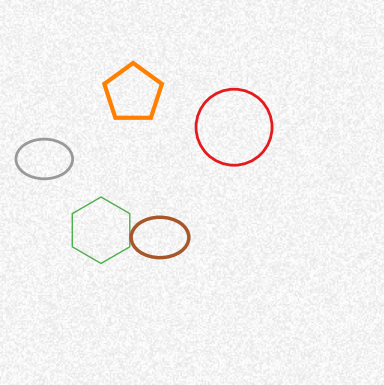[{"shape": "circle", "thickness": 2, "radius": 0.49, "center": [0.608, 0.67]}, {"shape": "hexagon", "thickness": 1, "radius": 0.43, "center": [0.262, 0.402]}, {"shape": "pentagon", "thickness": 3, "radius": 0.39, "center": [0.346, 0.758]}, {"shape": "oval", "thickness": 2.5, "radius": 0.37, "center": [0.416, 0.383]}, {"shape": "oval", "thickness": 2, "radius": 0.37, "center": [0.115, 0.587]}]